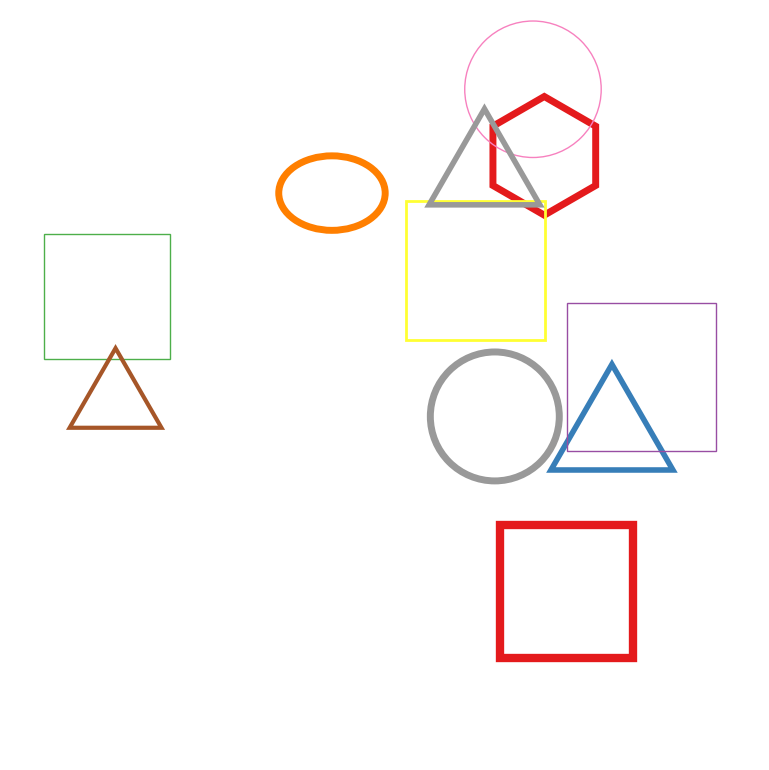[{"shape": "hexagon", "thickness": 2.5, "radius": 0.39, "center": [0.707, 0.798]}, {"shape": "square", "thickness": 3, "radius": 0.43, "center": [0.735, 0.232]}, {"shape": "triangle", "thickness": 2, "radius": 0.46, "center": [0.795, 0.435]}, {"shape": "square", "thickness": 0.5, "radius": 0.41, "center": [0.139, 0.615]}, {"shape": "square", "thickness": 0.5, "radius": 0.48, "center": [0.833, 0.51]}, {"shape": "oval", "thickness": 2.5, "radius": 0.35, "center": [0.431, 0.749]}, {"shape": "square", "thickness": 1, "radius": 0.45, "center": [0.617, 0.649]}, {"shape": "triangle", "thickness": 1.5, "radius": 0.34, "center": [0.15, 0.479]}, {"shape": "circle", "thickness": 0.5, "radius": 0.44, "center": [0.692, 0.884]}, {"shape": "triangle", "thickness": 2, "radius": 0.42, "center": [0.629, 0.776]}, {"shape": "circle", "thickness": 2.5, "radius": 0.42, "center": [0.643, 0.459]}]